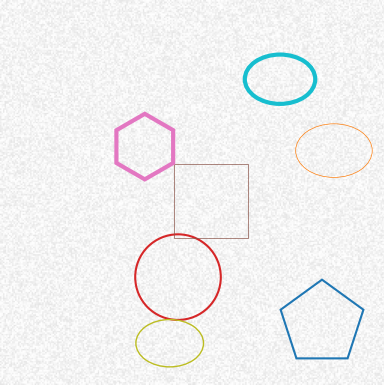[{"shape": "pentagon", "thickness": 1.5, "radius": 0.57, "center": [0.836, 0.161]}, {"shape": "oval", "thickness": 0.5, "radius": 0.5, "center": [0.867, 0.609]}, {"shape": "circle", "thickness": 1.5, "radius": 0.56, "center": [0.462, 0.28]}, {"shape": "square", "thickness": 0.5, "radius": 0.48, "center": [0.548, 0.479]}, {"shape": "hexagon", "thickness": 3, "radius": 0.43, "center": [0.376, 0.619]}, {"shape": "oval", "thickness": 1, "radius": 0.44, "center": [0.441, 0.109]}, {"shape": "oval", "thickness": 3, "radius": 0.46, "center": [0.727, 0.794]}]